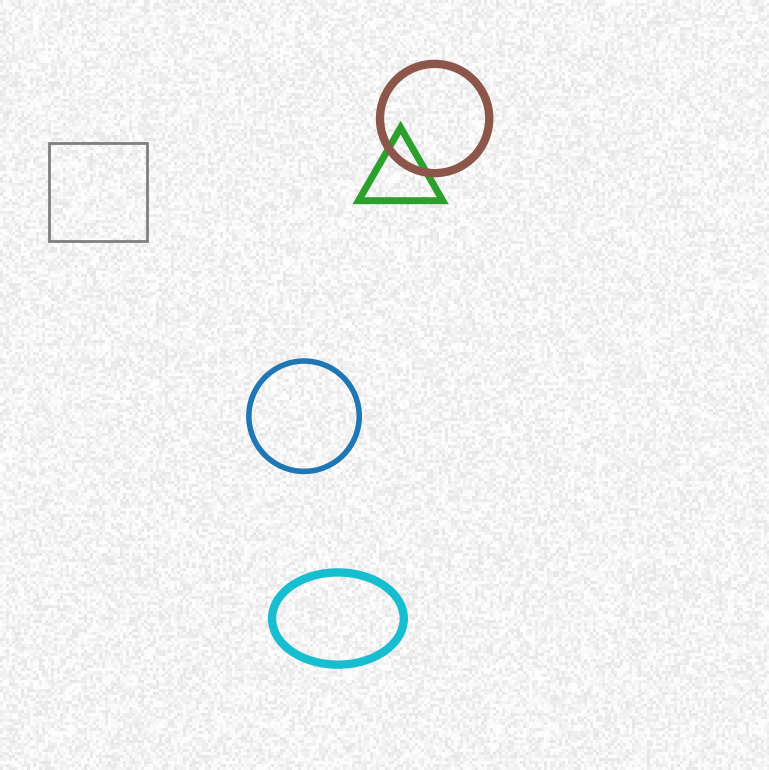[{"shape": "circle", "thickness": 2, "radius": 0.36, "center": [0.395, 0.459]}, {"shape": "triangle", "thickness": 2.5, "radius": 0.32, "center": [0.52, 0.771]}, {"shape": "circle", "thickness": 3, "radius": 0.35, "center": [0.564, 0.846]}, {"shape": "square", "thickness": 1, "radius": 0.32, "center": [0.128, 0.751]}, {"shape": "oval", "thickness": 3, "radius": 0.43, "center": [0.439, 0.197]}]